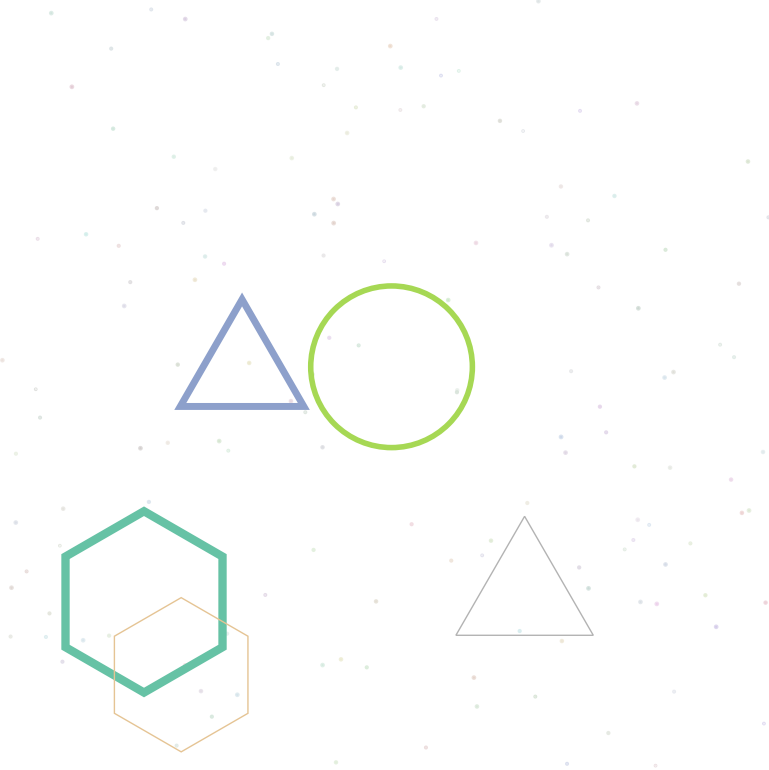[{"shape": "hexagon", "thickness": 3, "radius": 0.59, "center": [0.187, 0.218]}, {"shape": "triangle", "thickness": 2.5, "radius": 0.46, "center": [0.314, 0.518]}, {"shape": "circle", "thickness": 2, "radius": 0.52, "center": [0.509, 0.524]}, {"shape": "hexagon", "thickness": 0.5, "radius": 0.5, "center": [0.235, 0.124]}, {"shape": "triangle", "thickness": 0.5, "radius": 0.51, "center": [0.681, 0.226]}]